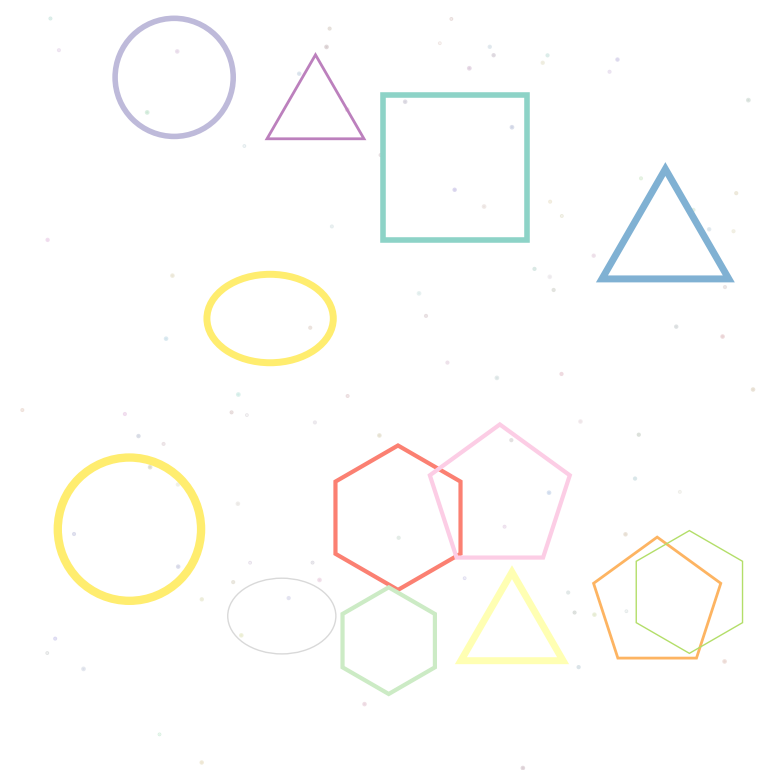[{"shape": "square", "thickness": 2, "radius": 0.47, "center": [0.591, 0.783]}, {"shape": "triangle", "thickness": 2.5, "radius": 0.38, "center": [0.665, 0.18]}, {"shape": "circle", "thickness": 2, "radius": 0.38, "center": [0.226, 0.9]}, {"shape": "hexagon", "thickness": 1.5, "radius": 0.47, "center": [0.517, 0.328]}, {"shape": "triangle", "thickness": 2.5, "radius": 0.48, "center": [0.864, 0.685]}, {"shape": "pentagon", "thickness": 1, "radius": 0.43, "center": [0.853, 0.216]}, {"shape": "hexagon", "thickness": 0.5, "radius": 0.4, "center": [0.895, 0.231]}, {"shape": "pentagon", "thickness": 1.5, "radius": 0.48, "center": [0.649, 0.353]}, {"shape": "oval", "thickness": 0.5, "radius": 0.35, "center": [0.366, 0.2]}, {"shape": "triangle", "thickness": 1, "radius": 0.36, "center": [0.41, 0.856]}, {"shape": "hexagon", "thickness": 1.5, "radius": 0.35, "center": [0.505, 0.168]}, {"shape": "oval", "thickness": 2.5, "radius": 0.41, "center": [0.351, 0.586]}, {"shape": "circle", "thickness": 3, "radius": 0.47, "center": [0.168, 0.313]}]